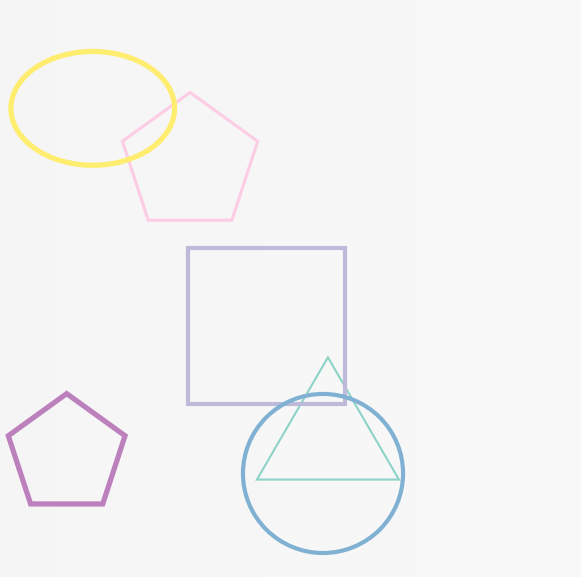[{"shape": "triangle", "thickness": 1, "radius": 0.71, "center": [0.564, 0.239]}, {"shape": "square", "thickness": 2, "radius": 0.68, "center": [0.459, 0.435]}, {"shape": "circle", "thickness": 2, "radius": 0.69, "center": [0.556, 0.179]}, {"shape": "pentagon", "thickness": 1.5, "radius": 0.61, "center": [0.327, 0.717]}, {"shape": "pentagon", "thickness": 2.5, "radius": 0.53, "center": [0.115, 0.212]}, {"shape": "oval", "thickness": 2.5, "radius": 0.7, "center": [0.16, 0.812]}]